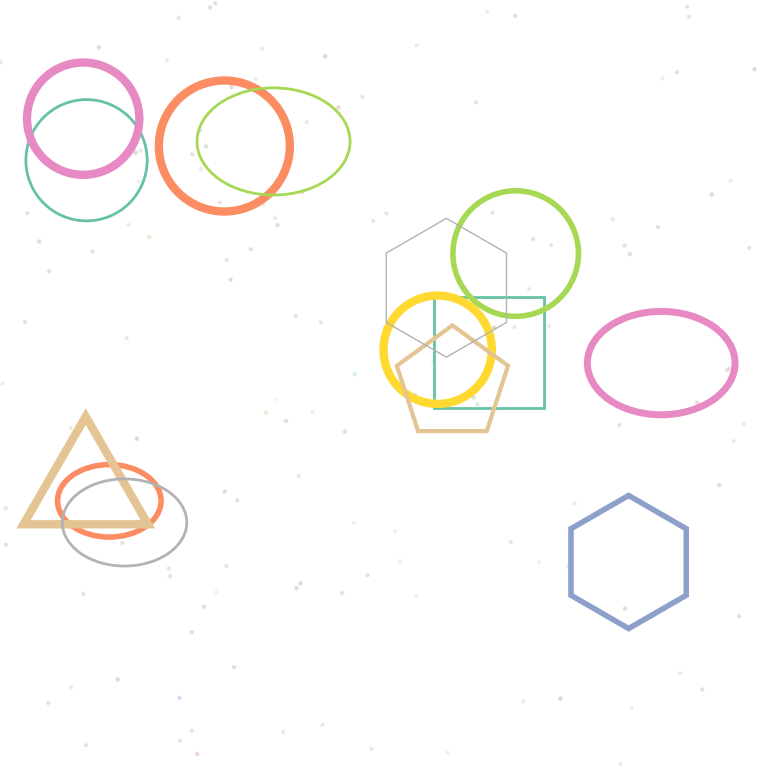[{"shape": "circle", "thickness": 1, "radius": 0.39, "center": [0.112, 0.792]}, {"shape": "square", "thickness": 1, "radius": 0.36, "center": [0.635, 0.542]}, {"shape": "oval", "thickness": 2, "radius": 0.34, "center": [0.142, 0.35]}, {"shape": "circle", "thickness": 3, "radius": 0.43, "center": [0.291, 0.81]}, {"shape": "hexagon", "thickness": 2, "radius": 0.43, "center": [0.816, 0.27]}, {"shape": "circle", "thickness": 3, "radius": 0.36, "center": [0.108, 0.846]}, {"shape": "oval", "thickness": 2.5, "radius": 0.48, "center": [0.859, 0.528]}, {"shape": "oval", "thickness": 1, "radius": 0.5, "center": [0.355, 0.816]}, {"shape": "circle", "thickness": 2, "radius": 0.41, "center": [0.67, 0.671]}, {"shape": "circle", "thickness": 3, "radius": 0.35, "center": [0.568, 0.546]}, {"shape": "triangle", "thickness": 3, "radius": 0.47, "center": [0.111, 0.366]}, {"shape": "pentagon", "thickness": 1.5, "radius": 0.38, "center": [0.588, 0.502]}, {"shape": "hexagon", "thickness": 0.5, "radius": 0.45, "center": [0.58, 0.626]}, {"shape": "oval", "thickness": 1, "radius": 0.4, "center": [0.162, 0.321]}]